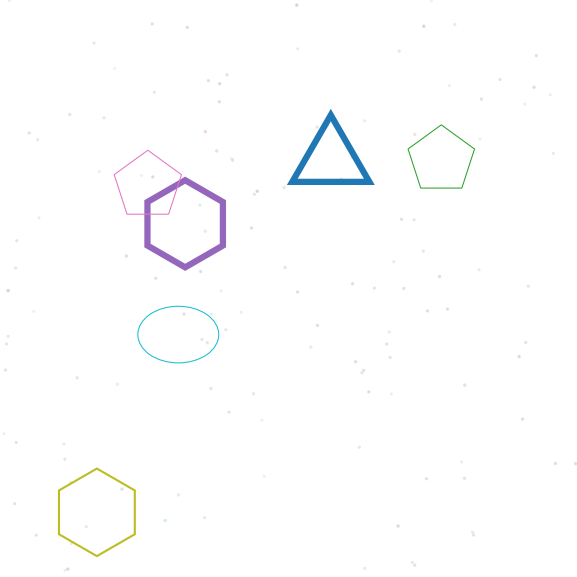[{"shape": "triangle", "thickness": 3, "radius": 0.39, "center": [0.573, 0.723]}, {"shape": "pentagon", "thickness": 0.5, "radius": 0.3, "center": [0.764, 0.722]}, {"shape": "hexagon", "thickness": 3, "radius": 0.38, "center": [0.321, 0.612]}, {"shape": "pentagon", "thickness": 0.5, "radius": 0.31, "center": [0.256, 0.678]}, {"shape": "hexagon", "thickness": 1, "radius": 0.38, "center": [0.168, 0.112]}, {"shape": "oval", "thickness": 0.5, "radius": 0.35, "center": [0.309, 0.42]}]